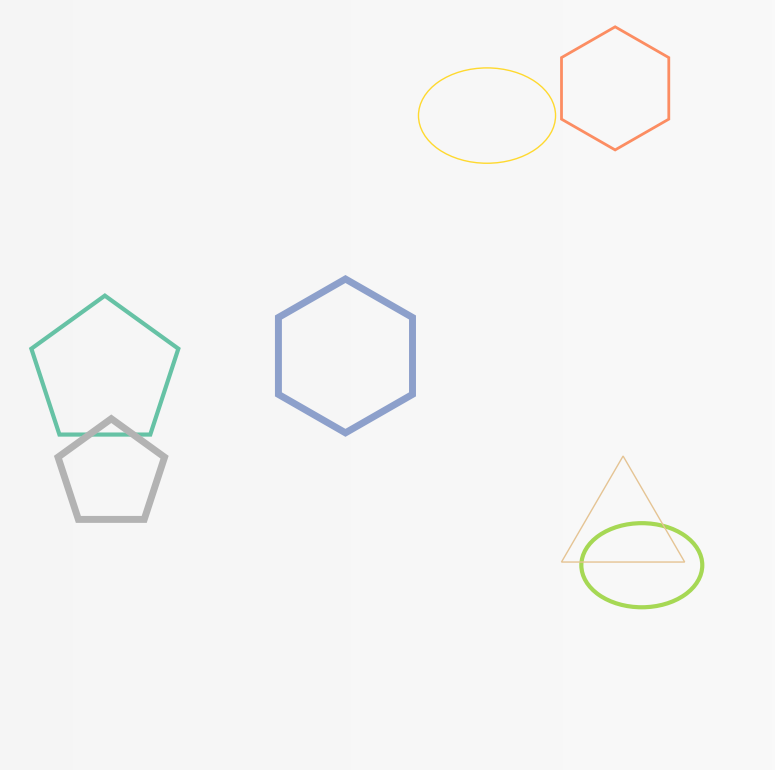[{"shape": "pentagon", "thickness": 1.5, "radius": 0.5, "center": [0.135, 0.516]}, {"shape": "hexagon", "thickness": 1, "radius": 0.4, "center": [0.794, 0.885]}, {"shape": "hexagon", "thickness": 2.5, "radius": 0.5, "center": [0.446, 0.538]}, {"shape": "oval", "thickness": 1.5, "radius": 0.39, "center": [0.828, 0.266]}, {"shape": "oval", "thickness": 0.5, "radius": 0.44, "center": [0.628, 0.85]}, {"shape": "triangle", "thickness": 0.5, "radius": 0.46, "center": [0.804, 0.316]}, {"shape": "pentagon", "thickness": 2.5, "radius": 0.36, "center": [0.144, 0.384]}]